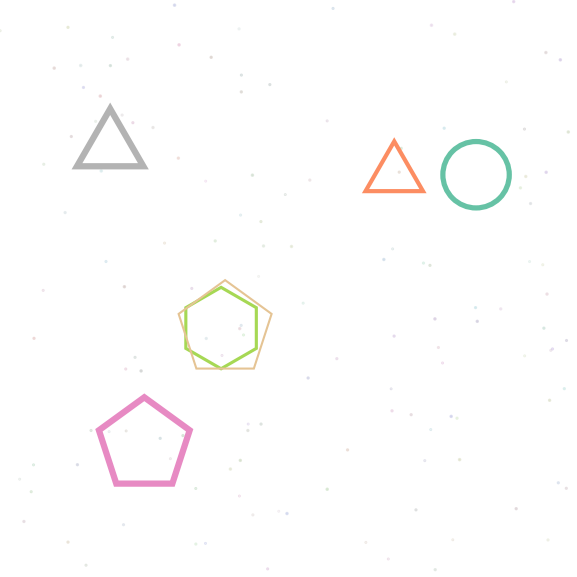[{"shape": "circle", "thickness": 2.5, "radius": 0.29, "center": [0.824, 0.697]}, {"shape": "triangle", "thickness": 2, "radius": 0.29, "center": [0.683, 0.697]}, {"shape": "pentagon", "thickness": 3, "radius": 0.41, "center": [0.25, 0.229]}, {"shape": "hexagon", "thickness": 1.5, "radius": 0.35, "center": [0.383, 0.431]}, {"shape": "pentagon", "thickness": 1, "radius": 0.42, "center": [0.39, 0.429]}, {"shape": "triangle", "thickness": 3, "radius": 0.33, "center": [0.191, 0.744]}]